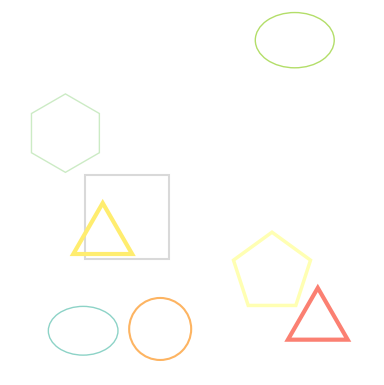[{"shape": "oval", "thickness": 1, "radius": 0.45, "center": [0.216, 0.141]}, {"shape": "pentagon", "thickness": 2.5, "radius": 0.53, "center": [0.707, 0.292]}, {"shape": "triangle", "thickness": 3, "radius": 0.45, "center": [0.825, 0.163]}, {"shape": "circle", "thickness": 1.5, "radius": 0.4, "center": [0.416, 0.146]}, {"shape": "oval", "thickness": 1, "radius": 0.51, "center": [0.766, 0.896]}, {"shape": "square", "thickness": 1.5, "radius": 0.55, "center": [0.329, 0.436]}, {"shape": "hexagon", "thickness": 1, "radius": 0.51, "center": [0.17, 0.654]}, {"shape": "triangle", "thickness": 3, "radius": 0.44, "center": [0.267, 0.384]}]